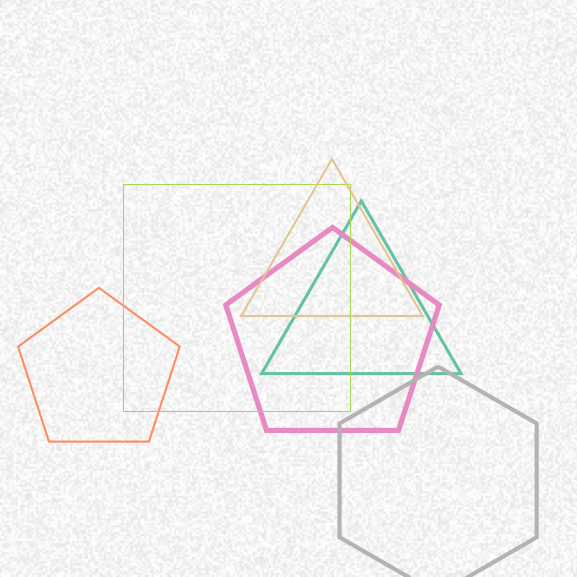[{"shape": "triangle", "thickness": 1.5, "radius": 1.0, "center": [0.626, 0.452]}, {"shape": "pentagon", "thickness": 1, "radius": 0.74, "center": [0.171, 0.354]}, {"shape": "pentagon", "thickness": 2.5, "radius": 0.97, "center": [0.576, 0.411]}, {"shape": "square", "thickness": 0.5, "radius": 0.98, "center": [0.41, 0.484]}, {"shape": "triangle", "thickness": 1, "radius": 0.91, "center": [0.575, 0.543]}, {"shape": "hexagon", "thickness": 2, "radius": 0.99, "center": [0.759, 0.167]}]